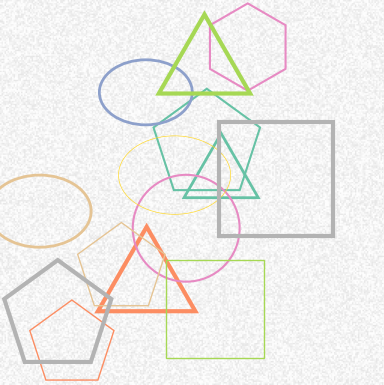[{"shape": "triangle", "thickness": 2, "radius": 0.56, "center": [0.574, 0.542]}, {"shape": "pentagon", "thickness": 1.5, "radius": 0.73, "center": [0.537, 0.624]}, {"shape": "triangle", "thickness": 3, "radius": 0.73, "center": [0.381, 0.265]}, {"shape": "pentagon", "thickness": 1, "radius": 0.57, "center": [0.187, 0.106]}, {"shape": "oval", "thickness": 2, "radius": 0.6, "center": [0.379, 0.76]}, {"shape": "circle", "thickness": 1.5, "radius": 0.69, "center": [0.484, 0.407]}, {"shape": "hexagon", "thickness": 1.5, "radius": 0.57, "center": [0.644, 0.878]}, {"shape": "square", "thickness": 1, "radius": 0.64, "center": [0.558, 0.197]}, {"shape": "triangle", "thickness": 3, "radius": 0.68, "center": [0.531, 0.826]}, {"shape": "oval", "thickness": 0.5, "radius": 0.73, "center": [0.453, 0.545]}, {"shape": "oval", "thickness": 2, "radius": 0.67, "center": [0.103, 0.452]}, {"shape": "pentagon", "thickness": 1, "radius": 0.6, "center": [0.315, 0.303]}, {"shape": "pentagon", "thickness": 3, "radius": 0.73, "center": [0.15, 0.178]}, {"shape": "square", "thickness": 3, "radius": 0.74, "center": [0.717, 0.536]}]